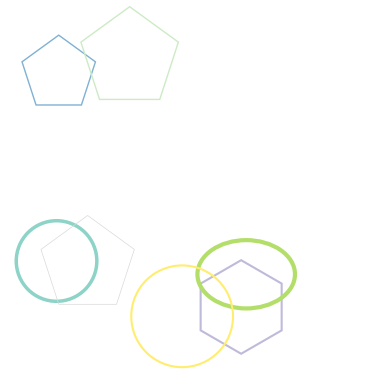[{"shape": "circle", "thickness": 2.5, "radius": 0.52, "center": [0.147, 0.322]}, {"shape": "hexagon", "thickness": 1.5, "radius": 0.61, "center": [0.626, 0.203]}, {"shape": "pentagon", "thickness": 1, "radius": 0.5, "center": [0.153, 0.808]}, {"shape": "oval", "thickness": 3, "radius": 0.63, "center": [0.64, 0.288]}, {"shape": "pentagon", "thickness": 0.5, "radius": 0.64, "center": [0.228, 0.313]}, {"shape": "pentagon", "thickness": 1, "radius": 0.67, "center": [0.337, 0.849]}, {"shape": "circle", "thickness": 1.5, "radius": 0.66, "center": [0.473, 0.178]}]